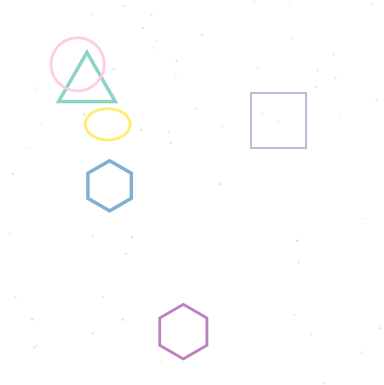[{"shape": "triangle", "thickness": 2.5, "radius": 0.43, "center": [0.226, 0.779]}, {"shape": "square", "thickness": 1.5, "radius": 0.36, "center": [0.723, 0.687]}, {"shape": "hexagon", "thickness": 2.5, "radius": 0.33, "center": [0.285, 0.517]}, {"shape": "circle", "thickness": 2, "radius": 0.35, "center": [0.202, 0.833]}, {"shape": "hexagon", "thickness": 2, "radius": 0.35, "center": [0.476, 0.139]}, {"shape": "oval", "thickness": 2, "radius": 0.29, "center": [0.28, 0.677]}]